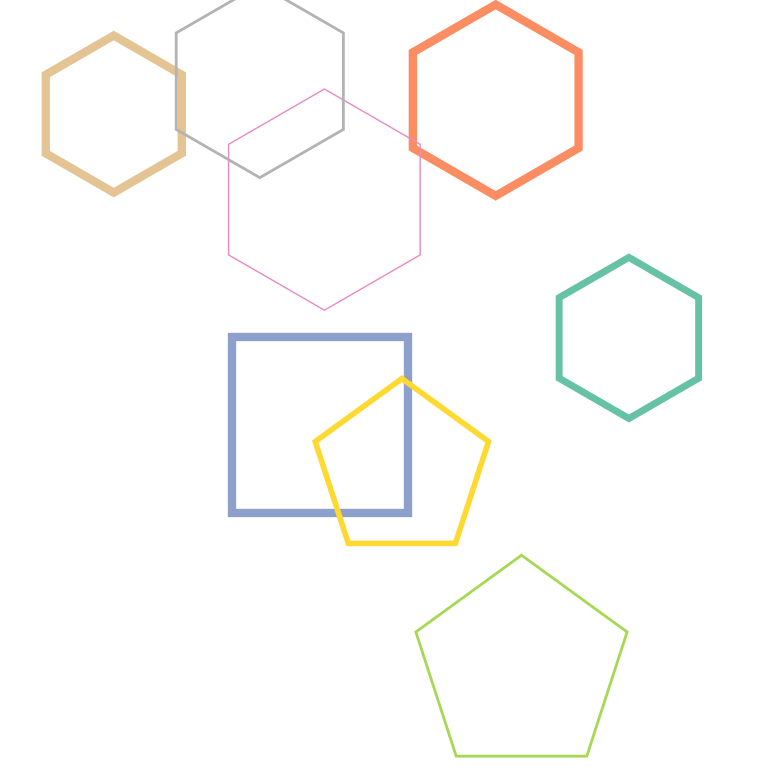[{"shape": "hexagon", "thickness": 2.5, "radius": 0.52, "center": [0.817, 0.561]}, {"shape": "hexagon", "thickness": 3, "radius": 0.62, "center": [0.644, 0.87]}, {"shape": "square", "thickness": 3, "radius": 0.57, "center": [0.416, 0.448]}, {"shape": "hexagon", "thickness": 0.5, "radius": 0.72, "center": [0.421, 0.741]}, {"shape": "pentagon", "thickness": 1, "radius": 0.72, "center": [0.677, 0.135]}, {"shape": "pentagon", "thickness": 2, "radius": 0.59, "center": [0.522, 0.39]}, {"shape": "hexagon", "thickness": 3, "radius": 0.51, "center": [0.148, 0.852]}, {"shape": "hexagon", "thickness": 1, "radius": 0.63, "center": [0.337, 0.895]}]